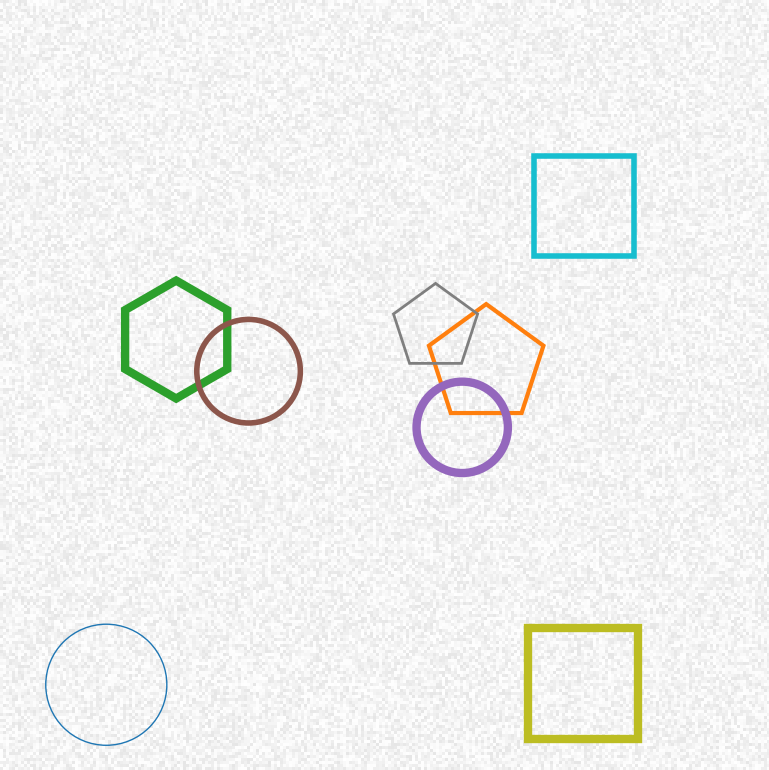[{"shape": "circle", "thickness": 0.5, "radius": 0.39, "center": [0.138, 0.111]}, {"shape": "pentagon", "thickness": 1.5, "radius": 0.39, "center": [0.631, 0.527]}, {"shape": "hexagon", "thickness": 3, "radius": 0.38, "center": [0.229, 0.559]}, {"shape": "circle", "thickness": 3, "radius": 0.3, "center": [0.6, 0.445]}, {"shape": "circle", "thickness": 2, "radius": 0.34, "center": [0.323, 0.518]}, {"shape": "pentagon", "thickness": 1, "radius": 0.29, "center": [0.566, 0.575]}, {"shape": "square", "thickness": 3, "radius": 0.36, "center": [0.757, 0.112]}, {"shape": "square", "thickness": 2, "radius": 0.33, "center": [0.758, 0.733]}]